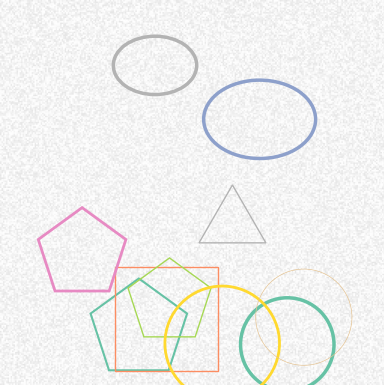[{"shape": "pentagon", "thickness": 1.5, "radius": 0.66, "center": [0.361, 0.145]}, {"shape": "circle", "thickness": 2.5, "radius": 0.61, "center": [0.746, 0.105]}, {"shape": "square", "thickness": 1, "radius": 0.67, "center": [0.433, 0.172]}, {"shape": "oval", "thickness": 2.5, "radius": 0.73, "center": [0.674, 0.69]}, {"shape": "pentagon", "thickness": 2, "radius": 0.6, "center": [0.213, 0.341]}, {"shape": "pentagon", "thickness": 1, "radius": 0.57, "center": [0.44, 0.217]}, {"shape": "circle", "thickness": 2, "radius": 0.74, "center": [0.577, 0.108]}, {"shape": "circle", "thickness": 0.5, "radius": 0.62, "center": [0.789, 0.176]}, {"shape": "oval", "thickness": 2.5, "radius": 0.54, "center": [0.403, 0.83]}, {"shape": "triangle", "thickness": 1, "radius": 0.5, "center": [0.604, 0.419]}]